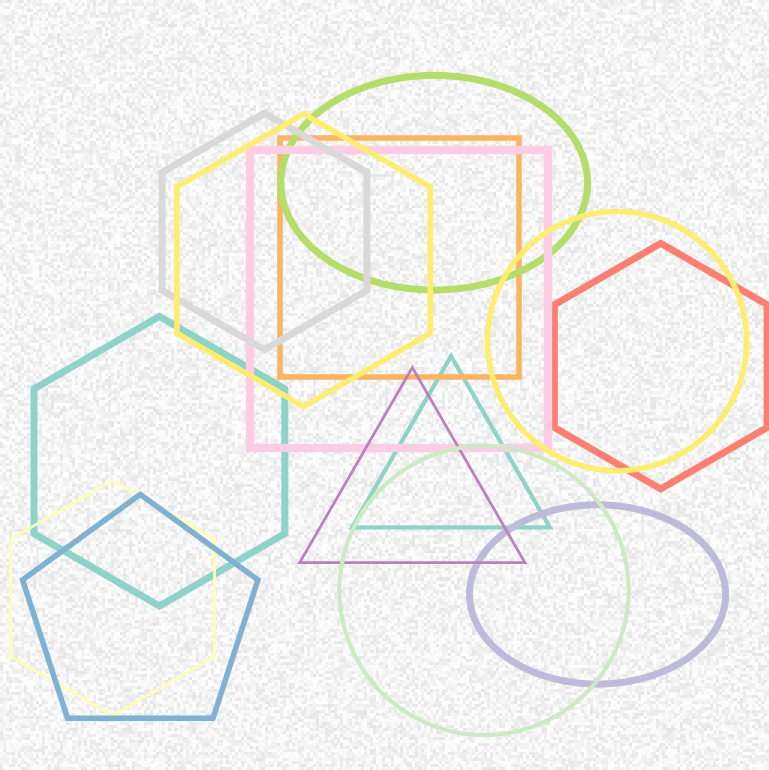[{"shape": "triangle", "thickness": 1.5, "radius": 0.74, "center": [0.586, 0.389]}, {"shape": "hexagon", "thickness": 2.5, "radius": 0.94, "center": [0.207, 0.401]}, {"shape": "hexagon", "thickness": 1, "radius": 0.76, "center": [0.146, 0.224]}, {"shape": "oval", "thickness": 2.5, "radius": 0.83, "center": [0.776, 0.228]}, {"shape": "hexagon", "thickness": 2.5, "radius": 0.8, "center": [0.858, 0.524]}, {"shape": "pentagon", "thickness": 2, "radius": 0.8, "center": [0.182, 0.197]}, {"shape": "square", "thickness": 2, "radius": 0.78, "center": [0.519, 0.666]}, {"shape": "oval", "thickness": 2.5, "radius": 1.0, "center": [0.564, 0.763]}, {"shape": "square", "thickness": 3, "radius": 0.97, "center": [0.518, 0.612]}, {"shape": "hexagon", "thickness": 2.5, "radius": 0.77, "center": [0.343, 0.699]}, {"shape": "triangle", "thickness": 1, "radius": 0.84, "center": [0.535, 0.354]}, {"shape": "circle", "thickness": 1.5, "radius": 0.94, "center": [0.629, 0.233]}, {"shape": "hexagon", "thickness": 2, "radius": 0.95, "center": [0.394, 0.662]}, {"shape": "circle", "thickness": 2, "radius": 0.84, "center": [0.801, 0.557]}]